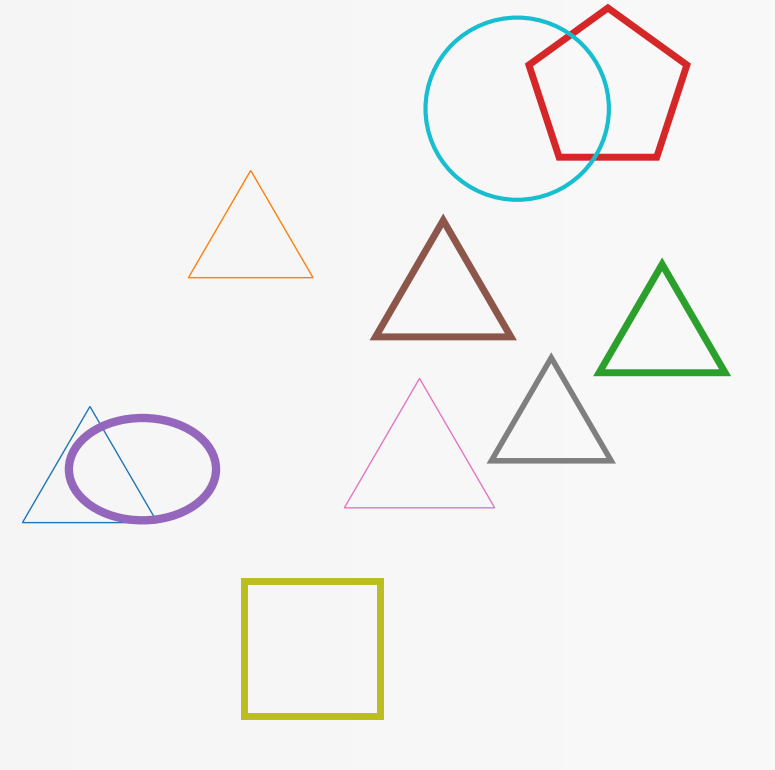[{"shape": "triangle", "thickness": 0.5, "radius": 0.5, "center": [0.116, 0.372]}, {"shape": "triangle", "thickness": 0.5, "radius": 0.46, "center": [0.324, 0.686]}, {"shape": "triangle", "thickness": 2.5, "radius": 0.47, "center": [0.854, 0.563]}, {"shape": "pentagon", "thickness": 2.5, "radius": 0.54, "center": [0.784, 0.883]}, {"shape": "oval", "thickness": 3, "radius": 0.47, "center": [0.184, 0.391]}, {"shape": "triangle", "thickness": 2.5, "radius": 0.5, "center": [0.572, 0.613]}, {"shape": "triangle", "thickness": 0.5, "radius": 0.56, "center": [0.541, 0.397]}, {"shape": "triangle", "thickness": 2, "radius": 0.45, "center": [0.711, 0.446]}, {"shape": "square", "thickness": 2.5, "radius": 0.44, "center": [0.403, 0.158]}, {"shape": "circle", "thickness": 1.5, "radius": 0.59, "center": [0.667, 0.859]}]